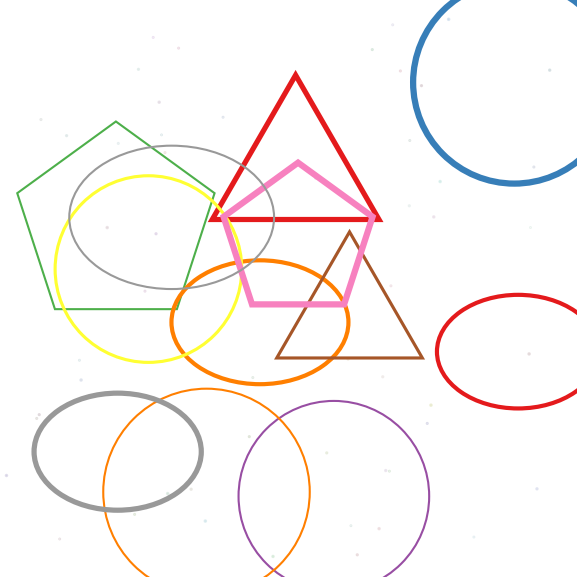[{"shape": "oval", "thickness": 2, "radius": 0.7, "center": [0.897, 0.39]}, {"shape": "triangle", "thickness": 2.5, "radius": 0.83, "center": [0.512, 0.702]}, {"shape": "circle", "thickness": 3, "radius": 0.88, "center": [0.891, 0.856]}, {"shape": "pentagon", "thickness": 1, "radius": 0.9, "center": [0.201, 0.609]}, {"shape": "circle", "thickness": 1, "radius": 0.83, "center": [0.578, 0.14]}, {"shape": "circle", "thickness": 1, "radius": 0.89, "center": [0.358, 0.147]}, {"shape": "oval", "thickness": 2, "radius": 0.77, "center": [0.45, 0.441]}, {"shape": "circle", "thickness": 1.5, "radius": 0.81, "center": [0.257, 0.533]}, {"shape": "triangle", "thickness": 1.5, "radius": 0.73, "center": [0.605, 0.452]}, {"shape": "pentagon", "thickness": 3, "radius": 0.68, "center": [0.516, 0.582]}, {"shape": "oval", "thickness": 2.5, "radius": 0.72, "center": [0.204, 0.217]}, {"shape": "oval", "thickness": 1, "radius": 0.89, "center": [0.297, 0.623]}]